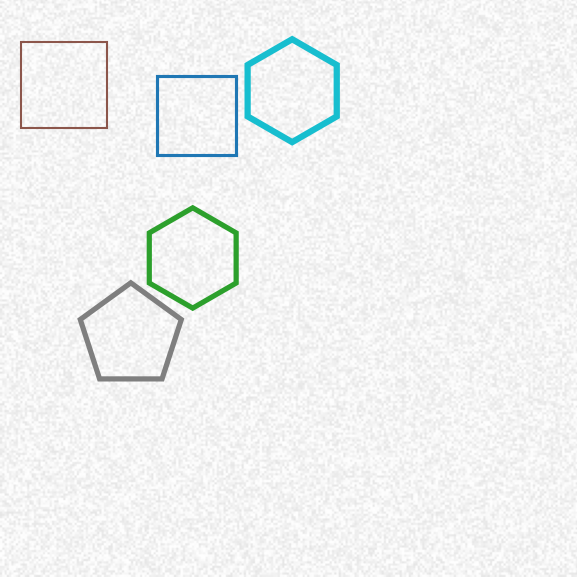[{"shape": "square", "thickness": 1.5, "radius": 0.34, "center": [0.34, 0.799]}, {"shape": "hexagon", "thickness": 2.5, "radius": 0.43, "center": [0.334, 0.552]}, {"shape": "square", "thickness": 1, "radius": 0.37, "center": [0.111, 0.852]}, {"shape": "pentagon", "thickness": 2.5, "radius": 0.46, "center": [0.227, 0.417]}, {"shape": "hexagon", "thickness": 3, "radius": 0.45, "center": [0.506, 0.842]}]